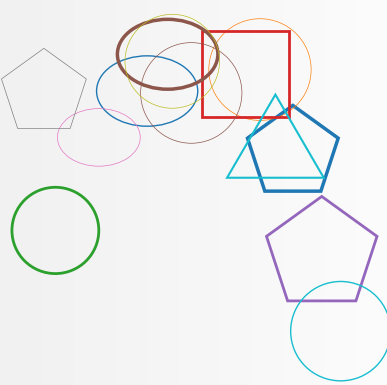[{"shape": "pentagon", "thickness": 2.5, "radius": 0.62, "center": [0.756, 0.603]}, {"shape": "oval", "thickness": 1, "radius": 0.65, "center": [0.38, 0.764]}, {"shape": "circle", "thickness": 0.5, "radius": 0.66, "center": [0.671, 0.819]}, {"shape": "circle", "thickness": 2, "radius": 0.56, "center": [0.143, 0.401]}, {"shape": "square", "thickness": 2, "radius": 0.56, "center": [0.634, 0.807]}, {"shape": "pentagon", "thickness": 2, "radius": 0.75, "center": [0.83, 0.34]}, {"shape": "oval", "thickness": 2.5, "radius": 0.65, "center": [0.433, 0.859]}, {"shape": "circle", "thickness": 0.5, "radius": 0.65, "center": [0.494, 0.759]}, {"shape": "oval", "thickness": 0.5, "radius": 0.53, "center": [0.255, 0.643]}, {"shape": "pentagon", "thickness": 0.5, "radius": 0.58, "center": [0.113, 0.759]}, {"shape": "circle", "thickness": 0.5, "radius": 0.61, "center": [0.445, 0.841]}, {"shape": "triangle", "thickness": 1.5, "radius": 0.72, "center": [0.711, 0.61]}, {"shape": "circle", "thickness": 1, "radius": 0.65, "center": [0.879, 0.14]}]